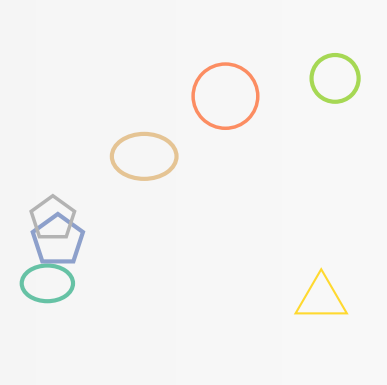[{"shape": "oval", "thickness": 3, "radius": 0.33, "center": [0.122, 0.264]}, {"shape": "circle", "thickness": 2.5, "radius": 0.42, "center": [0.582, 0.75]}, {"shape": "pentagon", "thickness": 3, "radius": 0.34, "center": [0.149, 0.376]}, {"shape": "circle", "thickness": 3, "radius": 0.3, "center": [0.865, 0.796]}, {"shape": "triangle", "thickness": 1.5, "radius": 0.38, "center": [0.829, 0.224]}, {"shape": "oval", "thickness": 3, "radius": 0.42, "center": [0.372, 0.594]}, {"shape": "pentagon", "thickness": 2.5, "radius": 0.29, "center": [0.136, 0.433]}]